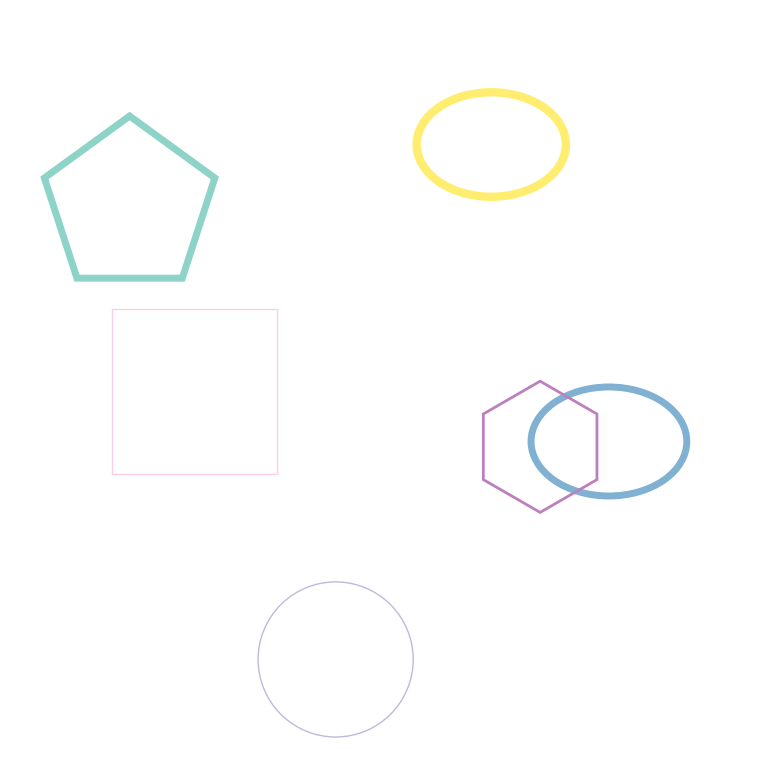[{"shape": "pentagon", "thickness": 2.5, "radius": 0.58, "center": [0.168, 0.733]}, {"shape": "circle", "thickness": 0.5, "radius": 0.5, "center": [0.436, 0.144]}, {"shape": "oval", "thickness": 2.5, "radius": 0.51, "center": [0.791, 0.427]}, {"shape": "square", "thickness": 0.5, "radius": 0.53, "center": [0.253, 0.492]}, {"shape": "hexagon", "thickness": 1, "radius": 0.43, "center": [0.701, 0.42]}, {"shape": "oval", "thickness": 3, "radius": 0.48, "center": [0.638, 0.812]}]